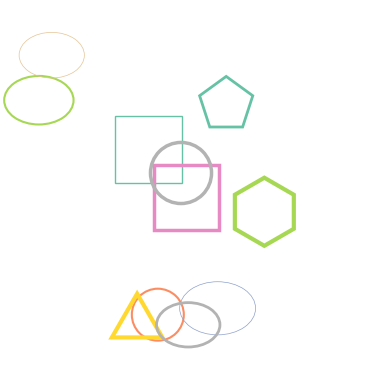[{"shape": "pentagon", "thickness": 2, "radius": 0.36, "center": [0.588, 0.729]}, {"shape": "square", "thickness": 1, "radius": 0.44, "center": [0.385, 0.611]}, {"shape": "circle", "thickness": 1.5, "radius": 0.34, "center": [0.41, 0.183]}, {"shape": "oval", "thickness": 0.5, "radius": 0.49, "center": [0.565, 0.199]}, {"shape": "square", "thickness": 2.5, "radius": 0.42, "center": [0.485, 0.487]}, {"shape": "hexagon", "thickness": 3, "radius": 0.44, "center": [0.687, 0.45]}, {"shape": "oval", "thickness": 1.5, "radius": 0.45, "center": [0.101, 0.74]}, {"shape": "triangle", "thickness": 3, "radius": 0.38, "center": [0.356, 0.161]}, {"shape": "oval", "thickness": 0.5, "radius": 0.42, "center": [0.134, 0.857]}, {"shape": "circle", "thickness": 2.5, "radius": 0.4, "center": [0.47, 0.551]}, {"shape": "oval", "thickness": 2, "radius": 0.41, "center": [0.489, 0.156]}]